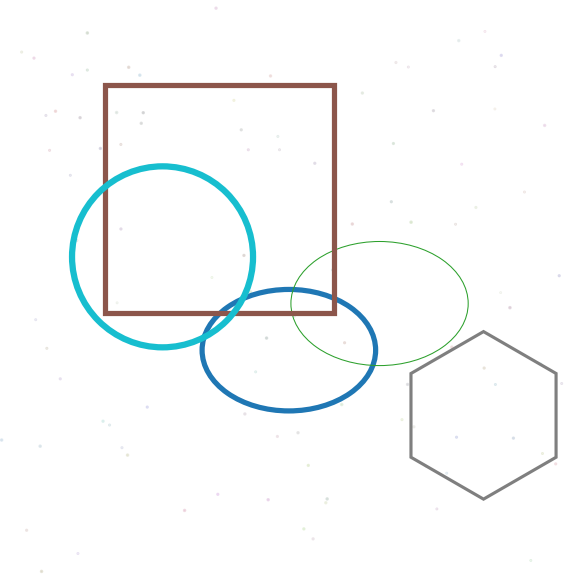[{"shape": "oval", "thickness": 2.5, "radius": 0.75, "center": [0.5, 0.393]}, {"shape": "oval", "thickness": 0.5, "radius": 0.77, "center": [0.657, 0.474]}, {"shape": "square", "thickness": 2.5, "radius": 0.99, "center": [0.38, 0.655]}, {"shape": "hexagon", "thickness": 1.5, "radius": 0.73, "center": [0.837, 0.28]}, {"shape": "circle", "thickness": 3, "radius": 0.78, "center": [0.281, 0.554]}]